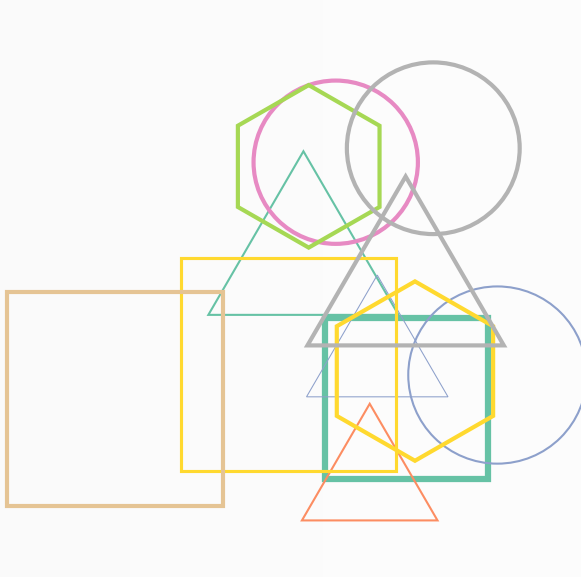[{"shape": "square", "thickness": 3, "radius": 0.7, "center": [0.699, 0.309]}, {"shape": "triangle", "thickness": 1, "radius": 0.94, "center": [0.522, 0.548]}, {"shape": "triangle", "thickness": 1, "radius": 0.67, "center": [0.636, 0.165]}, {"shape": "circle", "thickness": 1, "radius": 0.77, "center": [0.856, 0.35]}, {"shape": "triangle", "thickness": 0.5, "radius": 0.7, "center": [0.649, 0.382]}, {"shape": "circle", "thickness": 2, "radius": 0.71, "center": [0.578, 0.718]}, {"shape": "hexagon", "thickness": 2, "radius": 0.7, "center": [0.531, 0.711]}, {"shape": "square", "thickness": 1.5, "radius": 0.93, "center": [0.496, 0.368]}, {"shape": "hexagon", "thickness": 2, "radius": 0.78, "center": [0.714, 0.357]}, {"shape": "square", "thickness": 2, "radius": 0.93, "center": [0.198, 0.308]}, {"shape": "circle", "thickness": 2, "radius": 0.74, "center": [0.745, 0.742]}, {"shape": "triangle", "thickness": 2, "radius": 0.98, "center": [0.698, 0.499]}]